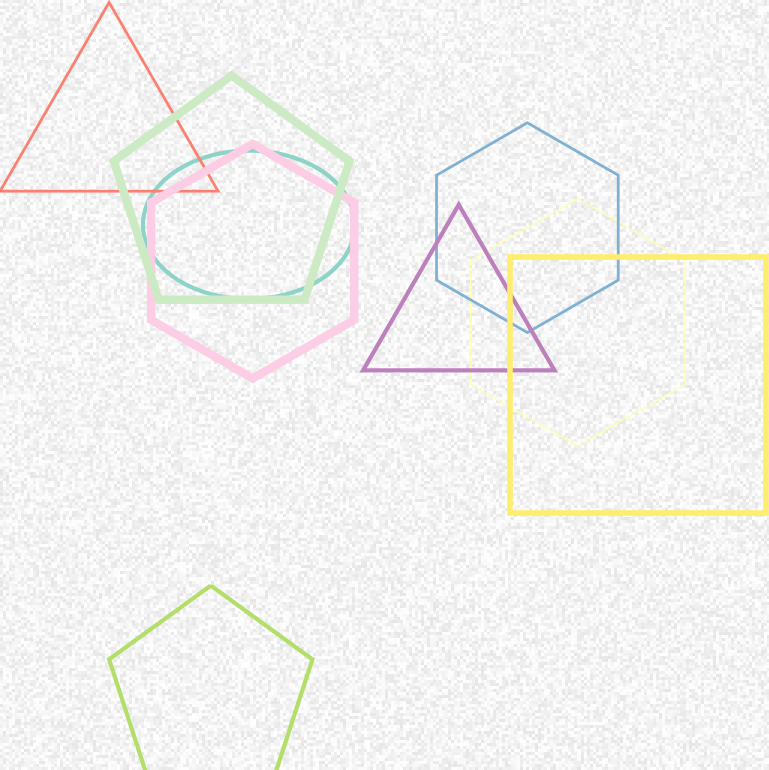[{"shape": "oval", "thickness": 1.5, "radius": 0.69, "center": [0.323, 0.708]}, {"shape": "hexagon", "thickness": 0.5, "radius": 0.8, "center": [0.75, 0.581]}, {"shape": "triangle", "thickness": 1, "radius": 0.82, "center": [0.142, 0.833]}, {"shape": "hexagon", "thickness": 1, "radius": 0.68, "center": [0.685, 0.704]}, {"shape": "pentagon", "thickness": 1.5, "radius": 0.69, "center": [0.274, 0.101]}, {"shape": "hexagon", "thickness": 3, "radius": 0.76, "center": [0.328, 0.661]}, {"shape": "triangle", "thickness": 1.5, "radius": 0.72, "center": [0.596, 0.591]}, {"shape": "pentagon", "thickness": 3, "radius": 0.8, "center": [0.301, 0.741]}, {"shape": "square", "thickness": 2, "radius": 0.83, "center": [0.829, 0.5]}]